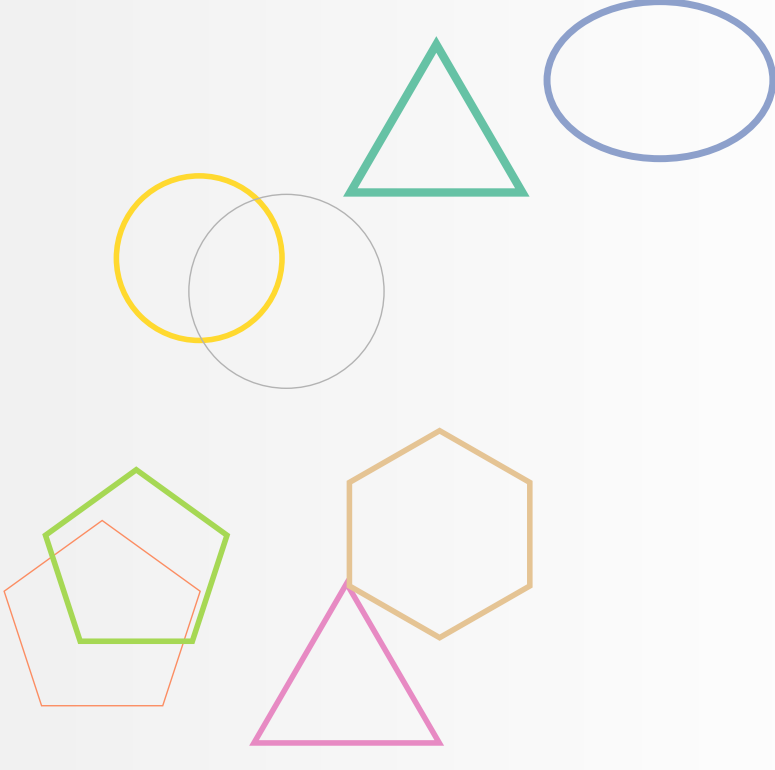[{"shape": "triangle", "thickness": 3, "radius": 0.64, "center": [0.563, 0.814]}, {"shape": "pentagon", "thickness": 0.5, "radius": 0.66, "center": [0.132, 0.191]}, {"shape": "oval", "thickness": 2.5, "radius": 0.73, "center": [0.852, 0.896]}, {"shape": "triangle", "thickness": 2, "radius": 0.69, "center": [0.447, 0.104]}, {"shape": "pentagon", "thickness": 2, "radius": 0.62, "center": [0.176, 0.267]}, {"shape": "circle", "thickness": 2, "radius": 0.53, "center": [0.257, 0.665]}, {"shape": "hexagon", "thickness": 2, "radius": 0.67, "center": [0.567, 0.306]}, {"shape": "circle", "thickness": 0.5, "radius": 0.63, "center": [0.37, 0.622]}]